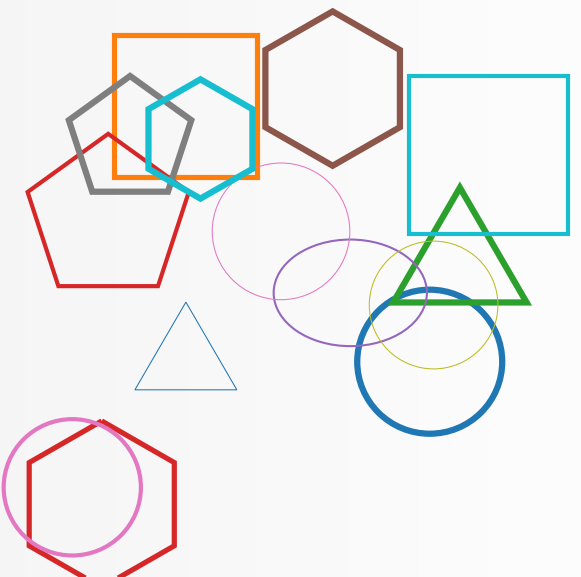[{"shape": "circle", "thickness": 3, "radius": 0.62, "center": [0.739, 0.373]}, {"shape": "triangle", "thickness": 0.5, "radius": 0.51, "center": [0.32, 0.375]}, {"shape": "square", "thickness": 2.5, "radius": 0.61, "center": [0.319, 0.815]}, {"shape": "triangle", "thickness": 3, "radius": 0.66, "center": [0.791, 0.542]}, {"shape": "hexagon", "thickness": 2.5, "radius": 0.72, "center": [0.175, 0.126]}, {"shape": "pentagon", "thickness": 2, "radius": 0.73, "center": [0.186, 0.622]}, {"shape": "oval", "thickness": 1, "radius": 0.66, "center": [0.603, 0.492]}, {"shape": "hexagon", "thickness": 3, "radius": 0.67, "center": [0.572, 0.846]}, {"shape": "circle", "thickness": 0.5, "radius": 0.59, "center": [0.483, 0.599]}, {"shape": "circle", "thickness": 2, "radius": 0.59, "center": [0.124, 0.155]}, {"shape": "pentagon", "thickness": 3, "radius": 0.55, "center": [0.224, 0.757]}, {"shape": "circle", "thickness": 0.5, "radius": 0.55, "center": [0.746, 0.471]}, {"shape": "hexagon", "thickness": 3, "radius": 0.52, "center": [0.345, 0.758]}, {"shape": "square", "thickness": 2, "radius": 0.68, "center": [0.84, 0.73]}]